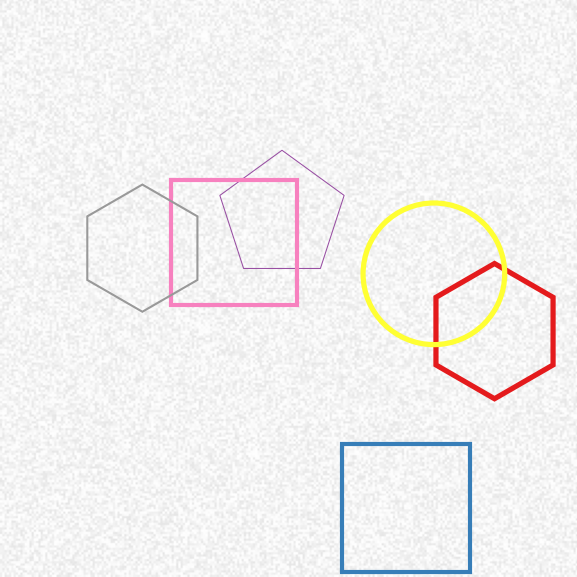[{"shape": "hexagon", "thickness": 2.5, "radius": 0.59, "center": [0.856, 0.426]}, {"shape": "square", "thickness": 2, "radius": 0.55, "center": [0.703, 0.119]}, {"shape": "pentagon", "thickness": 0.5, "radius": 0.57, "center": [0.488, 0.626]}, {"shape": "circle", "thickness": 2.5, "radius": 0.61, "center": [0.751, 0.525]}, {"shape": "square", "thickness": 2, "radius": 0.54, "center": [0.405, 0.579]}, {"shape": "hexagon", "thickness": 1, "radius": 0.55, "center": [0.247, 0.569]}]